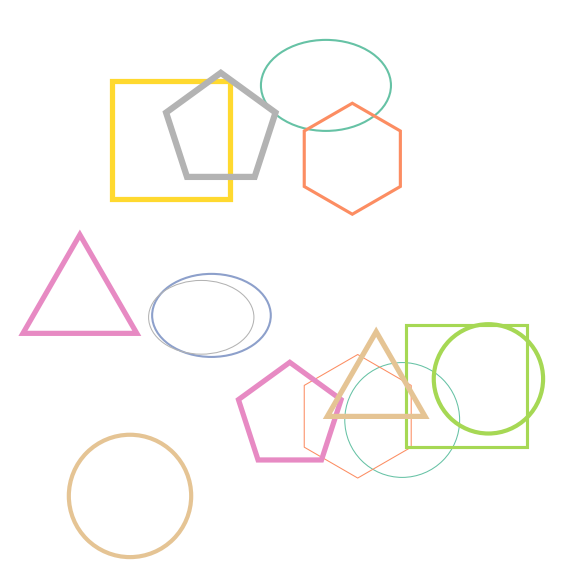[{"shape": "oval", "thickness": 1, "radius": 0.56, "center": [0.564, 0.851]}, {"shape": "circle", "thickness": 0.5, "radius": 0.5, "center": [0.696, 0.272]}, {"shape": "hexagon", "thickness": 1.5, "radius": 0.48, "center": [0.61, 0.724]}, {"shape": "hexagon", "thickness": 0.5, "radius": 0.53, "center": [0.619, 0.278]}, {"shape": "oval", "thickness": 1, "radius": 0.51, "center": [0.366, 0.453]}, {"shape": "triangle", "thickness": 2.5, "radius": 0.57, "center": [0.138, 0.479]}, {"shape": "pentagon", "thickness": 2.5, "radius": 0.47, "center": [0.502, 0.278]}, {"shape": "circle", "thickness": 2, "radius": 0.47, "center": [0.846, 0.343]}, {"shape": "square", "thickness": 1.5, "radius": 0.53, "center": [0.808, 0.331]}, {"shape": "square", "thickness": 2.5, "radius": 0.51, "center": [0.296, 0.757]}, {"shape": "circle", "thickness": 2, "radius": 0.53, "center": [0.225, 0.14]}, {"shape": "triangle", "thickness": 2.5, "radius": 0.49, "center": [0.651, 0.327]}, {"shape": "pentagon", "thickness": 3, "radius": 0.5, "center": [0.382, 0.773]}, {"shape": "oval", "thickness": 0.5, "radius": 0.46, "center": [0.348, 0.45]}]